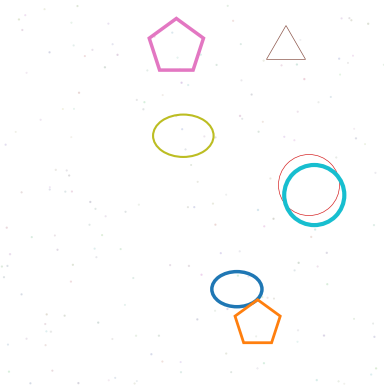[{"shape": "oval", "thickness": 2.5, "radius": 0.33, "center": [0.615, 0.249]}, {"shape": "pentagon", "thickness": 2, "radius": 0.31, "center": [0.669, 0.16]}, {"shape": "circle", "thickness": 0.5, "radius": 0.4, "center": [0.803, 0.519]}, {"shape": "triangle", "thickness": 0.5, "radius": 0.29, "center": [0.743, 0.875]}, {"shape": "pentagon", "thickness": 2.5, "radius": 0.37, "center": [0.458, 0.878]}, {"shape": "oval", "thickness": 1.5, "radius": 0.39, "center": [0.476, 0.647]}, {"shape": "circle", "thickness": 3, "radius": 0.39, "center": [0.816, 0.493]}]